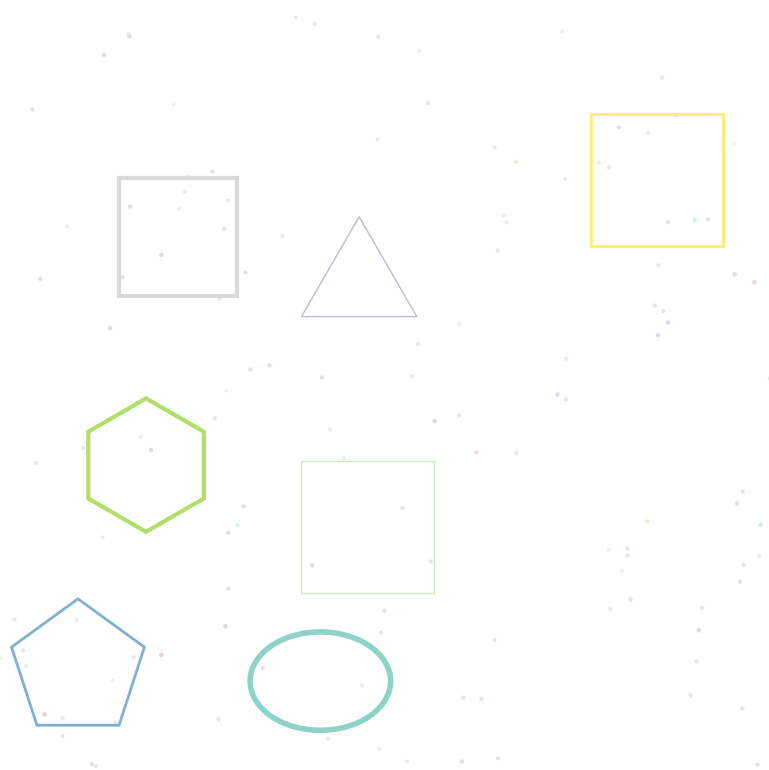[{"shape": "oval", "thickness": 2, "radius": 0.46, "center": [0.416, 0.115]}, {"shape": "triangle", "thickness": 0.5, "radius": 0.43, "center": [0.466, 0.632]}, {"shape": "pentagon", "thickness": 1, "radius": 0.45, "center": [0.101, 0.132]}, {"shape": "hexagon", "thickness": 1.5, "radius": 0.43, "center": [0.19, 0.396]}, {"shape": "square", "thickness": 1.5, "radius": 0.38, "center": [0.231, 0.693]}, {"shape": "square", "thickness": 0.5, "radius": 0.43, "center": [0.477, 0.315]}, {"shape": "square", "thickness": 1, "radius": 0.43, "center": [0.854, 0.766]}]